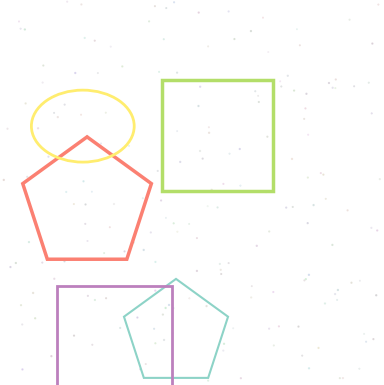[{"shape": "pentagon", "thickness": 1.5, "radius": 0.71, "center": [0.457, 0.133]}, {"shape": "pentagon", "thickness": 2.5, "radius": 0.88, "center": [0.226, 0.469]}, {"shape": "square", "thickness": 2.5, "radius": 0.72, "center": [0.565, 0.649]}, {"shape": "square", "thickness": 2, "radius": 0.75, "center": [0.297, 0.107]}, {"shape": "oval", "thickness": 2, "radius": 0.67, "center": [0.215, 0.672]}]